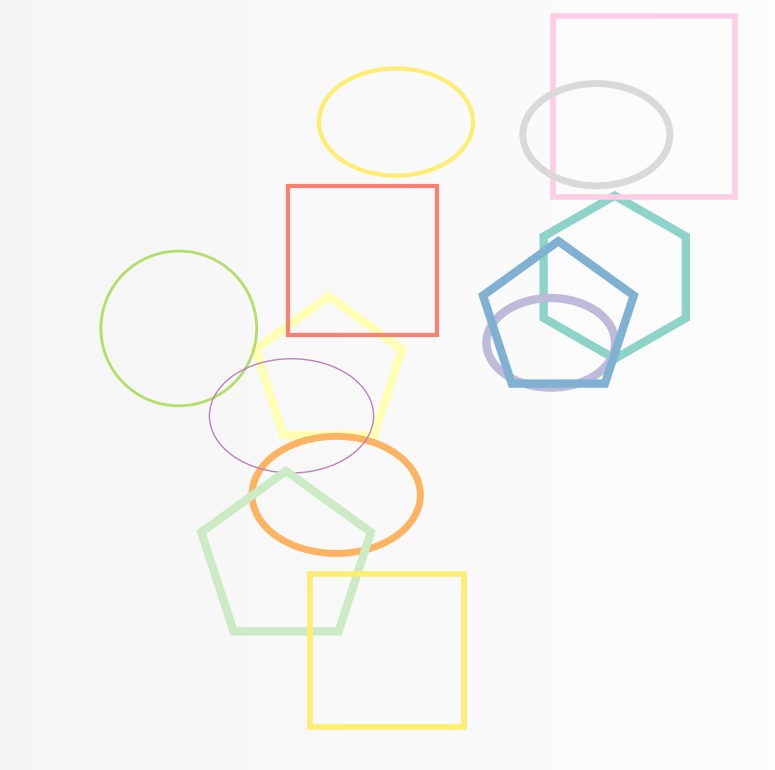[{"shape": "hexagon", "thickness": 3, "radius": 0.53, "center": [0.793, 0.64]}, {"shape": "pentagon", "thickness": 3, "radius": 0.5, "center": [0.424, 0.516]}, {"shape": "oval", "thickness": 3, "radius": 0.42, "center": [0.711, 0.555]}, {"shape": "square", "thickness": 1.5, "radius": 0.48, "center": [0.467, 0.662]}, {"shape": "pentagon", "thickness": 3, "radius": 0.51, "center": [0.72, 0.585]}, {"shape": "oval", "thickness": 2.5, "radius": 0.54, "center": [0.434, 0.357]}, {"shape": "circle", "thickness": 1, "radius": 0.5, "center": [0.231, 0.573]}, {"shape": "square", "thickness": 2, "radius": 0.59, "center": [0.831, 0.862]}, {"shape": "oval", "thickness": 2.5, "radius": 0.47, "center": [0.77, 0.825]}, {"shape": "oval", "thickness": 0.5, "radius": 0.53, "center": [0.376, 0.46]}, {"shape": "pentagon", "thickness": 3, "radius": 0.58, "center": [0.369, 0.273]}, {"shape": "oval", "thickness": 1.5, "radius": 0.5, "center": [0.511, 0.841]}, {"shape": "square", "thickness": 2, "radius": 0.5, "center": [0.499, 0.155]}]